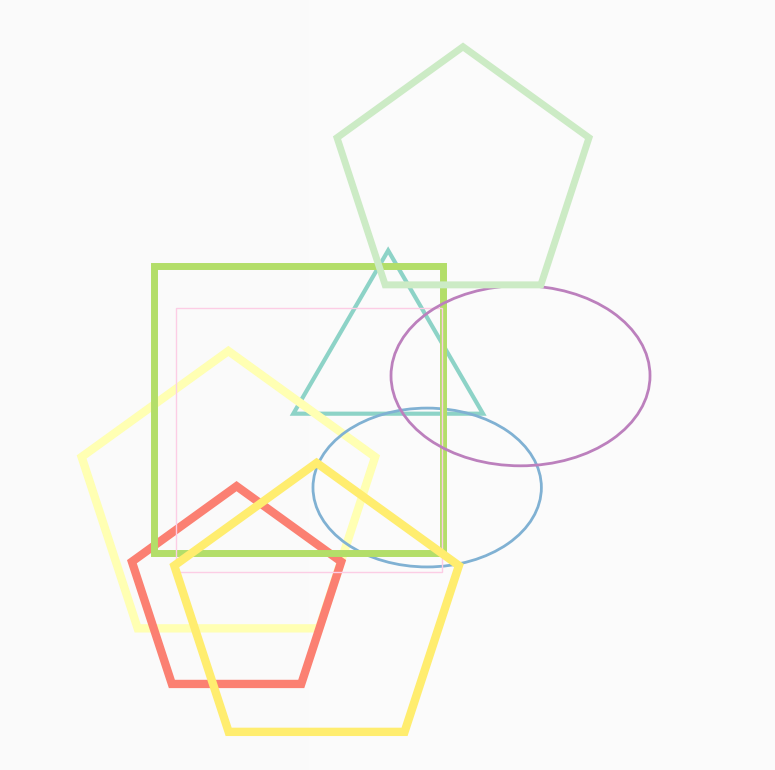[{"shape": "triangle", "thickness": 1.5, "radius": 0.71, "center": [0.501, 0.533]}, {"shape": "pentagon", "thickness": 3, "radius": 1.0, "center": [0.295, 0.345]}, {"shape": "pentagon", "thickness": 3, "radius": 0.71, "center": [0.305, 0.227]}, {"shape": "oval", "thickness": 1, "radius": 0.74, "center": [0.551, 0.367]}, {"shape": "square", "thickness": 2.5, "radius": 0.93, "center": [0.385, 0.468]}, {"shape": "square", "thickness": 0.5, "radius": 0.86, "center": [0.399, 0.428]}, {"shape": "oval", "thickness": 1, "radius": 0.84, "center": [0.672, 0.512]}, {"shape": "pentagon", "thickness": 2.5, "radius": 0.85, "center": [0.597, 0.768]}, {"shape": "pentagon", "thickness": 3, "radius": 0.97, "center": [0.409, 0.206]}]